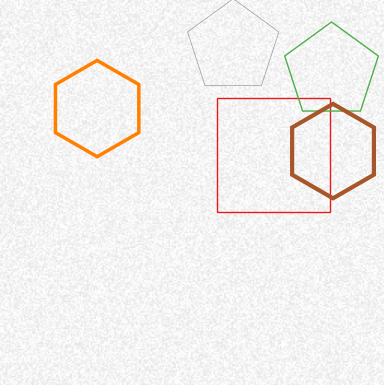[{"shape": "square", "thickness": 1, "radius": 0.74, "center": [0.711, 0.597]}, {"shape": "pentagon", "thickness": 1, "radius": 0.64, "center": [0.861, 0.815]}, {"shape": "hexagon", "thickness": 2.5, "radius": 0.63, "center": [0.252, 0.718]}, {"shape": "hexagon", "thickness": 3, "radius": 0.61, "center": [0.865, 0.608]}, {"shape": "pentagon", "thickness": 0.5, "radius": 0.62, "center": [0.606, 0.879]}]